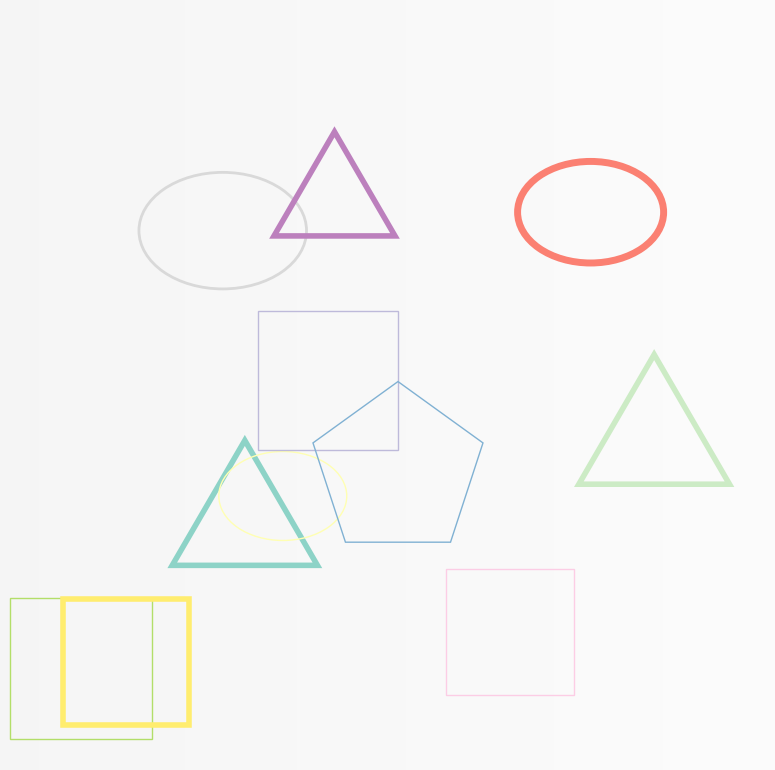[{"shape": "triangle", "thickness": 2, "radius": 0.54, "center": [0.316, 0.32]}, {"shape": "oval", "thickness": 0.5, "radius": 0.41, "center": [0.365, 0.356]}, {"shape": "square", "thickness": 0.5, "radius": 0.45, "center": [0.424, 0.506]}, {"shape": "oval", "thickness": 2.5, "radius": 0.47, "center": [0.762, 0.724]}, {"shape": "pentagon", "thickness": 0.5, "radius": 0.58, "center": [0.514, 0.389]}, {"shape": "square", "thickness": 0.5, "radius": 0.46, "center": [0.105, 0.132]}, {"shape": "square", "thickness": 0.5, "radius": 0.41, "center": [0.658, 0.179]}, {"shape": "oval", "thickness": 1, "radius": 0.54, "center": [0.287, 0.7]}, {"shape": "triangle", "thickness": 2, "radius": 0.45, "center": [0.432, 0.739]}, {"shape": "triangle", "thickness": 2, "radius": 0.56, "center": [0.844, 0.427]}, {"shape": "square", "thickness": 2, "radius": 0.41, "center": [0.162, 0.14]}]